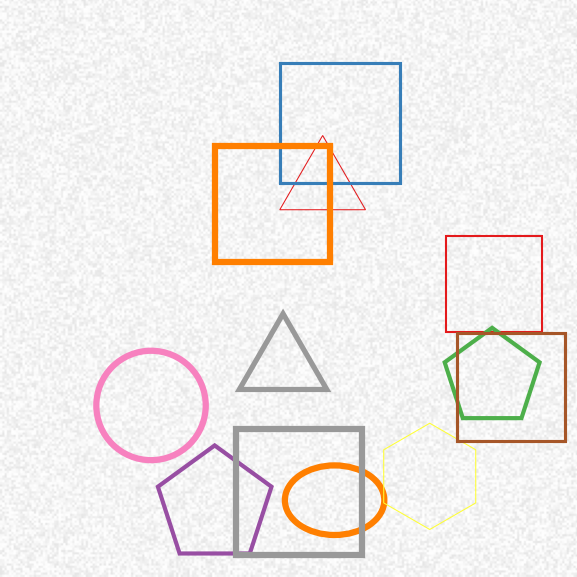[{"shape": "triangle", "thickness": 0.5, "radius": 0.43, "center": [0.559, 0.679]}, {"shape": "square", "thickness": 1, "radius": 0.42, "center": [0.856, 0.507]}, {"shape": "square", "thickness": 1.5, "radius": 0.52, "center": [0.589, 0.786]}, {"shape": "pentagon", "thickness": 2, "radius": 0.43, "center": [0.852, 0.345]}, {"shape": "pentagon", "thickness": 2, "radius": 0.52, "center": [0.372, 0.124]}, {"shape": "square", "thickness": 3, "radius": 0.5, "center": [0.473, 0.646]}, {"shape": "oval", "thickness": 3, "radius": 0.43, "center": [0.579, 0.133]}, {"shape": "hexagon", "thickness": 0.5, "radius": 0.46, "center": [0.744, 0.174]}, {"shape": "square", "thickness": 1.5, "radius": 0.47, "center": [0.885, 0.328]}, {"shape": "circle", "thickness": 3, "radius": 0.47, "center": [0.262, 0.297]}, {"shape": "square", "thickness": 3, "radius": 0.55, "center": [0.518, 0.147]}, {"shape": "triangle", "thickness": 2.5, "radius": 0.44, "center": [0.49, 0.368]}]